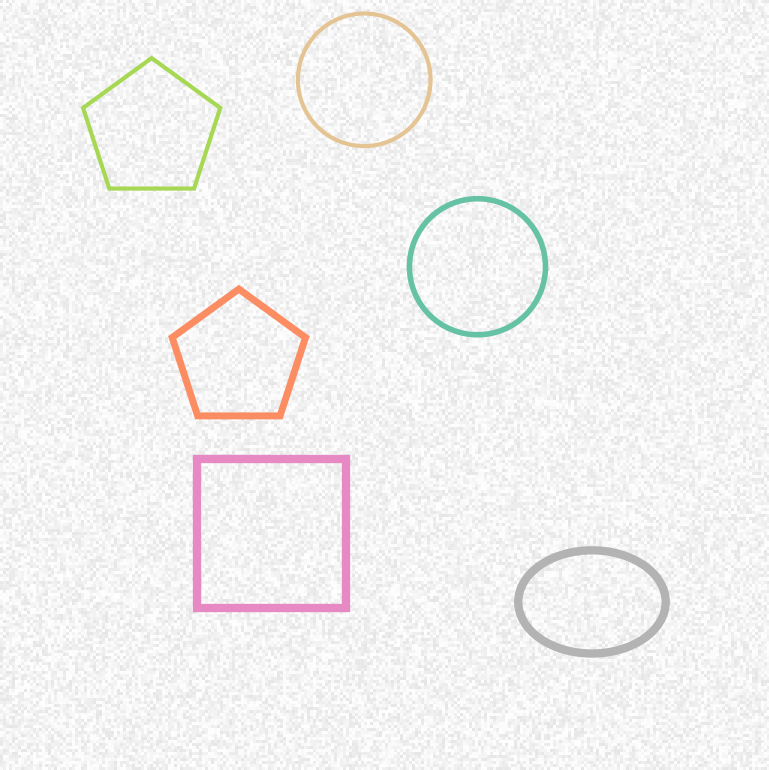[{"shape": "circle", "thickness": 2, "radius": 0.44, "center": [0.62, 0.654]}, {"shape": "pentagon", "thickness": 2.5, "radius": 0.46, "center": [0.31, 0.534]}, {"shape": "square", "thickness": 3, "radius": 0.48, "center": [0.352, 0.307]}, {"shape": "pentagon", "thickness": 1.5, "radius": 0.47, "center": [0.197, 0.831]}, {"shape": "circle", "thickness": 1.5, "radius": 0.43, "center": [0.473, 0.896]}, {"shape": "oval", "thickness": 3, "radius": 0.48, "center": [0.769, 0.218]}]